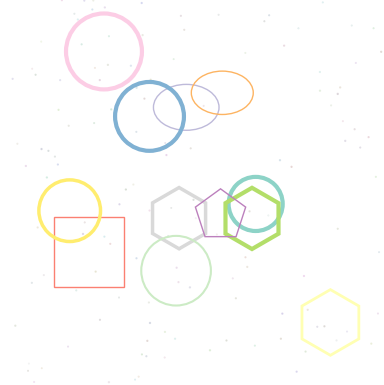[{"shape": "circle", "thickness": 3, "radius": 0.35, "center": [0.664, 0.47]}, {"shape": "hexagon", "thickness": 2, "radius": 0.43, "center": [0.858, 0.162]}, {"shape": "oval", "thickness": 1, "radius": 0.43, "center": [0.484, 0.721]}, {"shape": "square", "thickness": 1, "radius": 0.45, "center": [0.231, 0.345]}, {"shape": "circle", "thickness": 3, "radius": 0.45, "center": [0.388, 0.698]}, {"shape": "oval", "thickness": 1, "radius": 0.4, "center": [0.577, 0.759]}, {"shape": "hexagon", "thickness": 3, "radius": 0.4, "center": [0.655, 0.433]}, {"shape": "circle", "thickness": 3, "radius": 0.49, "center": [0.27, 0.866]}, {"shape": "hexagon", "thickness": 2.5, "radius": 0.4, "center": [0.465, 0.433]}, {"shape": "pentagon", "thickness": 1, "radius": 0.34, "center": [0.573, 0.441]}, {"shape": "circle", "thickness": 1.5, "radius": 0.45, "center": [0.457, 0.297]}, {"shape": "circle", "thickness": 2.5, "radius": 0.4, "center": [0.181, 0.453]}]